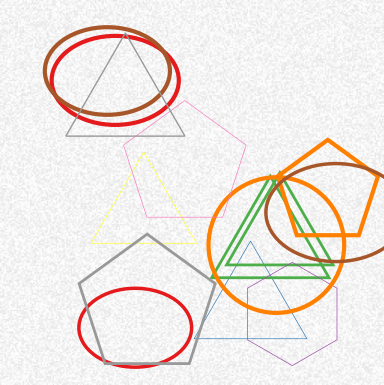[{"shape": "oval", "thickness": 3, "radius": 0.83, "center": [0.299, 0.791]}, {"shape": "oval", "thickness": 2.5, "radius": 0.73, "center": [0.351, 0.149]}, {"shape": "triangle", "thickness": 0.5, "radius": 0.85, "center": [0.651, 0.205]}, {"shape": "triangle", "thickness": 2, "radius": 0.88, "center": [0.702, 0.367]}, {"shape": "triangle", "thickness": 2, "radius": 0.8, "center": [0.727, 0.392]}, {"shape": "hexagon", "thickness": 0.5, "radius": 0.67, "center": [0.759, 0.184]}, {"shape": "pentagon", "thickness": 3, "radius": 0.68, "center": [0.852, 0.5]}, {"shape": "circle", "thickness": 3, "radius": 0.88, "center": [0.718, 0.363]}, {"shape": "triangle", "thickness": 0.5, "radius": 0.79, "center": [0.373, 0.447]}, {"shape": "oval", "thickness": 2.5, "radius": 0.91, "center": [0.872, 0.448]}, {"shape": "oval", "thickness": 3, "radius": 0.81, "center": [0.279, 0.816]}, {"shape": "pentagon", "thickness": 0.5, "radius": 0.84, "center": [0.48, 0.571]}, {"shape": "triangle", "thickness": 1, "radius": 0.89, "center": [0.326, 0.736]}, {"shape": "pentagon", "thickness": 2, "radius": 0.93, "center": [0.382, 0.206]}]